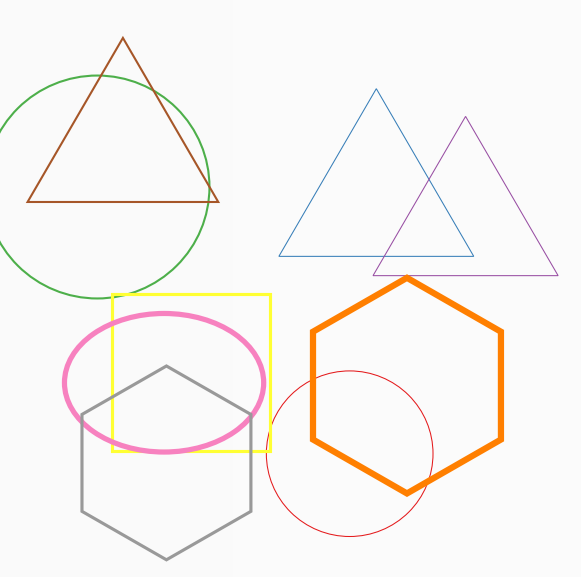[{"shape": "circle", "thickness": 0.5, "radius": 0.72, "center": [0.602, 0.213]}, {"shape": "triangle", "thickness": 0.5, "radius": 0.97, "center": [0.647, 0.652]}, {"shape": "circle", "thickness": 1, "radius": 0.96, "center": [0.167, 0.675]}, {"shape": "triangle", "thickness": 0.5, "radius": 0.92, "center": [0.801, 0.614]}, {"shape": "hexagon", "thickness": 3, "radius": 0.93, "center": [0.7, 0.331]}, {"shape": "square", "thickness": 1.5, "radius": 0.68, "center": [0.329, 0.354]}, {"shape": "triangle", "thickness": 1, "radius": 0.95, "center": [0.211, 0.744]}, {"shape": "oval", "thickness": 2.5, "radius": 0.86, "center": [0.282, 0.336]}, {"shape": "hexagon", "thickness": 1.5, "radius": 0.84, "center": [0.286, 0.198]}]